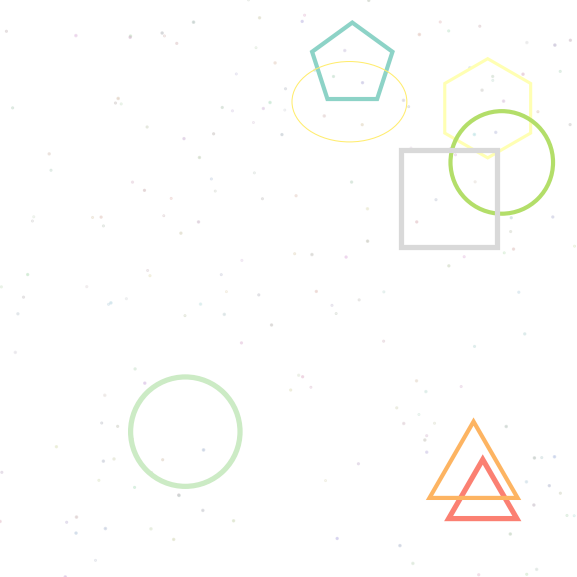[{"shape": "pentagon", "thickness": 2, "radius": 0.37, "center": [0.61, 0.887]}, {"shape": "hexagon", "thickness": 1.5, "radius": 0.43, "center": [0.845, 0.812]}, {"shape": "triangle", "thickness": 2.5, "radius": 0.34, "center": [0.836, 0.135]}, {"shape": "triangle", "thickness": 2, "radius": 0.44, "center": [0.82, 0.181]}, {"shape": "circle", "thickness": 2, "radius": 0.44, "center": [0.869, 0.718]}, {"shape": "square", "thickness": 2.5, "radius": 0.42, "center": [0.777, 0.655]}, {"shape": "circle", "thickness": 2.5, "radius": 0.47, "center": [0.321, 0.252]}, {"shape": "oval", "thickness": 0.5, "radius": 0.5, "center": [0.605, 0.823]}]